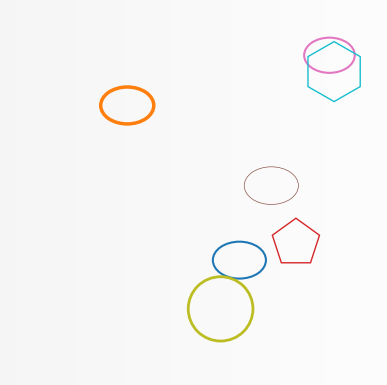[{"shape": "oval", "thickness": 1.5, "radius": 0.34, "center": [0.618, 0.324]}, {"shape": "oval", "thickness": 2.5, "radius": 0.34, "center": [0.328, 0.726]}, {"shape": "pentagon", "thickness": 1, "radius": 0.32, "center": [0.764, 0.369]}, {"shape": "oval", "thickness": 0.5, "radius": 0.35, "center": [0.7, 0.518]}, {"shape": "oval", "thickness": 1.5, "radius": 0.33, "center": [0.85, 0.856]}, {"shape": "circle", "thickness": 2, "radius": 0.42, "center": [0.569, 0.198]}, {"shape": "hexagon", "thickness": 1, "radius": 0.39, "center": [0.862, 0.814]}]